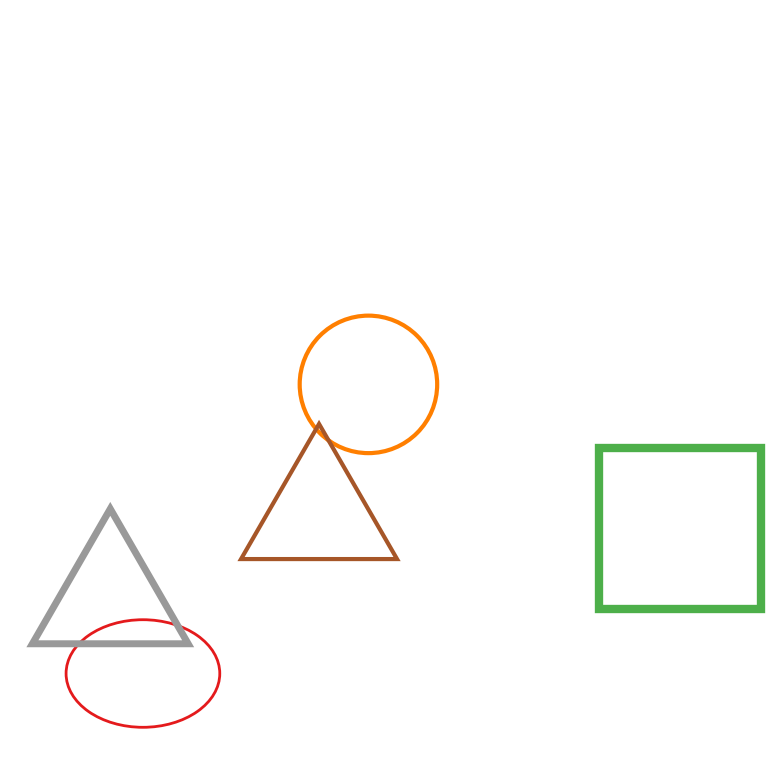[{"shape": "oval", "thickness": 1, "radius": 0.5, "center": [0.186, 0.125]}, {"shape": "square", "thickness": 3, "radius": 0.52, "center": [0.883, 0.314]}, {"shape": "circle", "thickness": 1.5, "radius": 0.45, "center": [0.478, 0.501]}, {"shape": "triangle", "thickness": 1.5, "radius": 0.58, "center": [0.414, 0.332]}, {"shape": "triangle", "thickness": 2.5, "radius": 0.58, "center": [0.143, 0.222]}]